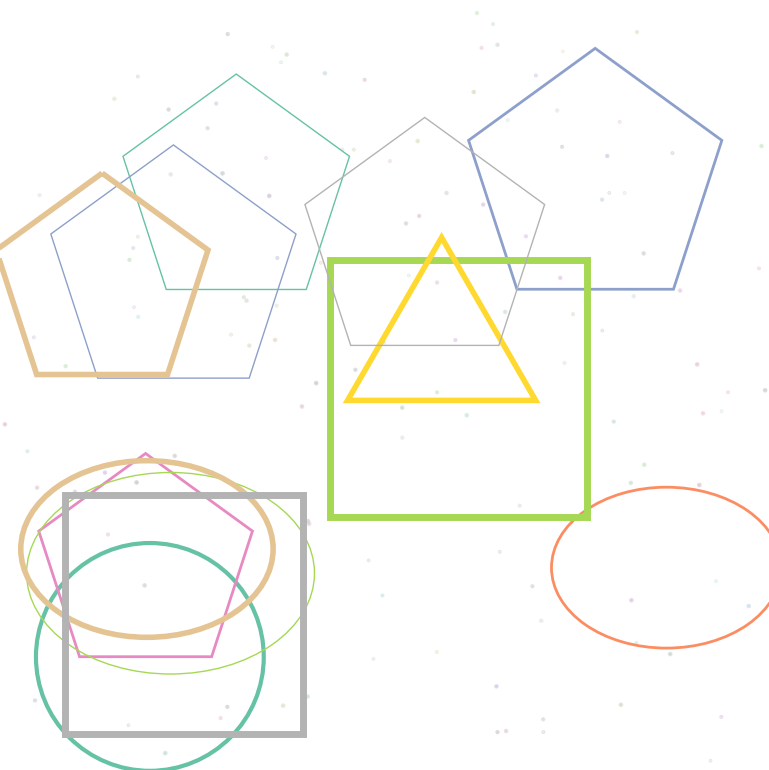[{"shape": "circle", "thickness": 1.5, "radius": 0.74, "center": [0.195, 0.147]}, {"shape": "pentagon", "thickness": 0.5, "radius": 0.77, "center": [0.307, 0.749]}, {"shape": "oval", "thickness": 1, "radius": 0.75, "center": [0.865, 0.263]}, {"shape": "pentagon", "thickness": 1, "radius": 0.86, "center": [0.773, 0.764]}, {"shape": "pentagon", "thickness": 0.5, "radius": 0.84, "center": [0.225, 0.644]}, {"shape": "pentagon", "thickness": 1, "radius": 0.73, "center": [0.189, 0.265]}, {"shape": "oval", "thickness": 0.5, "radius": 0.93, "center": [0.221, 0.256]}, {"shape": "square", "thickness": 2.5, "radius": 0.83, "center": [0.595, 0.496]}, {"shape": "triangle", "thickness": 2, "radius": 0.71, "center": [0.574, 0.55]}, {"shape": "oval", "thickness": 2, "radius": 0.82, "center": [0.191, 0.287]}, {"shape": "pentagon", "thickness": 2, "radius": 0.72, "center": [0.133, 0.631]}, {"shape": "pentagon", "thickness": 0.5, "radius": 0.82, "center": [0.552, 0.684]}, {"shape": "square", "thickness": 2.5, "radius": 0.77, "center": [0.239, 0.202]}]